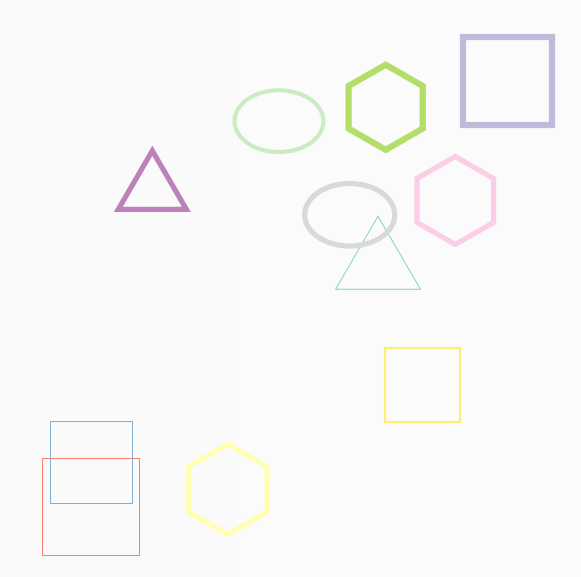[{"shape": "triangle", "thickness": 0.5, "radius": 0.42, "center": [0.65, 0.54]}, {"shape": "hexagon", "thickness": 2.5, "radius": 0.39, "center": [0.392, 0.152]}, {"shape": "square", "thickness": 3, "radius": 0.38, "center": [0.873, 0.859]}, {"shape": "square", "thickness": 0.5, "radius": 0.42, "center": [0.156, 0.122]}, {"shape": "square", "thickness": 0.5, "radius": 0.36, "center": [0.156, 0.2]}, {"shape": "hexagon", "thickness": 3, "radius": 0.37, "center": [0.664, 0.813]}, {"shape": "hexagon", "thickness": 2.5, "radius": 0.38, "center": [0.783, 0.652]}, {"shape": "oval", "thickness": 2.5, "radius": 0.39, "center": [0.602, 0.627]}, {"shape": "triangle", "thickness": 2.5, "radius": 0.34, "center": [0.262, 0.67]}, {"shape": "oval", "thickness": 2, "radius": 0.38, "center": [0.48, 0.789]}, {"shape": "square", "thickness": 1, "radius": 0.32, "center": [0.726, 0.333]}]